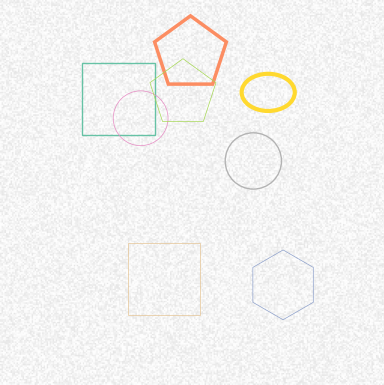[{"shape": "square", "thickness": 1, "radius": 0.47, "center": [0.308, 0.743]}, {"shape": "pentagon", "thickness": 2.5, "radius": 0.49, "center": [0.495, 0.861]}, {"shape": "hexagon", "thickness": 0.5, "radius": 0.45, "center": [0.735, 0.26]}, {"shape": "circle", "thickness": 0.5, "radius": 0.36, "center": [0.365, 0.693]}, {"shape": "pentagon", "thickness": 0.5, "radius": 0.45, "center": [0.475, 0.757]}, {"shape": "oval", "thickness": 3, "radius": 0.34, "center": [0.697, 0.76]}, {"shape": "square", "thickness": 0.5, "radius": 0.47, "center": [0.426, 0.276]}, {"shape": "circle", "thickness": 1, "radius": 0.37, "center": [0.658, 0.582]}]